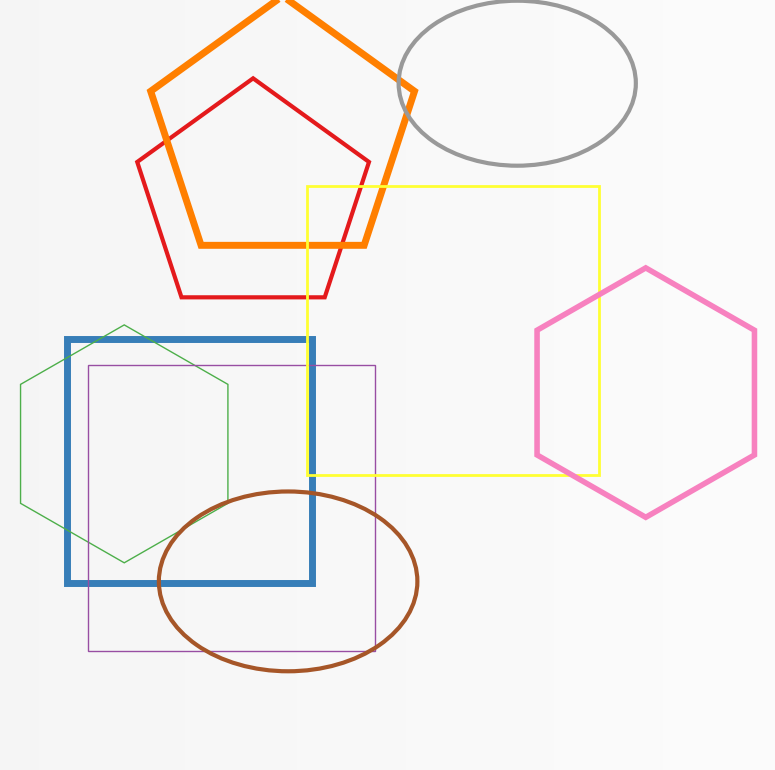[{"shape": "pentagon", "thickness": 1.5, "radius": 0.79, "center": [0.327, 0.741]}, {"shape": "square", "thickness": 2.5, "radius": 0.79, "center": [0.245, 0.401]}, {"shape": "hexagon", "thickness": 0.5, "radius": 0.77, "center": [0.16, 0.424]}, {"shape": "square", "thickness": 0.5, "radius": 0.93, "center": [0.299, 0.34]}, {"shape": "pentagon", "thickness": 2.5, "radius": 0.89, "center": [0.365, 0.826]}, {"shape": "square", "thickness": 1, "radius": 0.94, "center": [0.585, 0.571]}, {"shape": "oval", "thickness": 1.5, "radius": 0.83, "center": [0.372, 0.245]}, {"shape": "hexagon", "thickness": 2, "radius": 0.81, "center": [0.833, 0.49]}, {"shape": "oval", "thickness": 1.5, "radius": 0.77, "center": [0.667, 0.892]}]